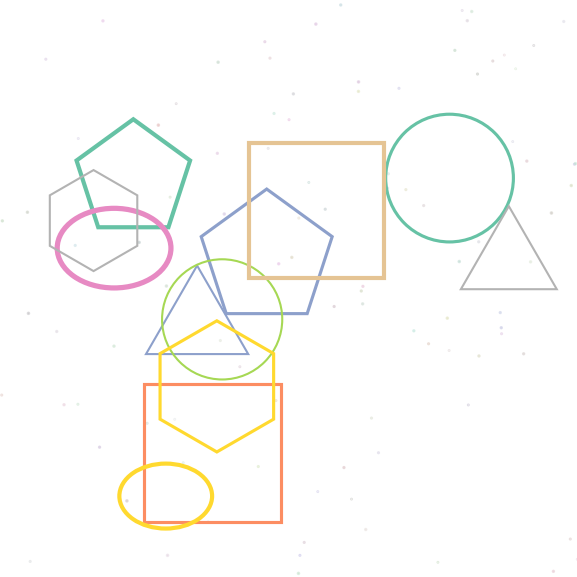[{"shape": "pentagon", "thickness": 2, "radius": 0.52, "center": [0.231, 0.689]}, {"shape": "circle", "thickness": 1.5, "radius": 0.55, "center": [0.778, 0.691]}, {"shape": "square", "thickness": 1.5, "radius": 0.59, "center": [0.368, 0.215]}, {"shape": "triangle", "thickness": 1, "radius": 0.51, "center": [0.341, 0.437]}, {"shape": "pentagon", "thickness": 1.5, "radius": 0.6, "center": [0.462, 0.553]}, {"shape": "oval", "thickness": 2.5, "radius": 0.49, "center": [0.198, 0.569]}, {"shape": "circle", "thickness": 1, "radius": 0.52, "center": [0.385, 0.446]}, {"shape": "oval", "thickness": 2, "radius": 0.4, "center": [0.287, 0.14]}, {"shape": "hexagon", "thickness": 1.5, "radius": 0.57, "center": [0.375, 0.33]}, {"shape": "square", "thickness": 2, "radius": 0.58, "center": [0.548, 0.635]}, {"shape": "hexagon", "thickness": 1, "radius": 0.44, "center": [0.162, 0.617]}, {"shape": "triangle", "thickness": 1, "radius": 0.48, "center": [0.881, 0.546]}]